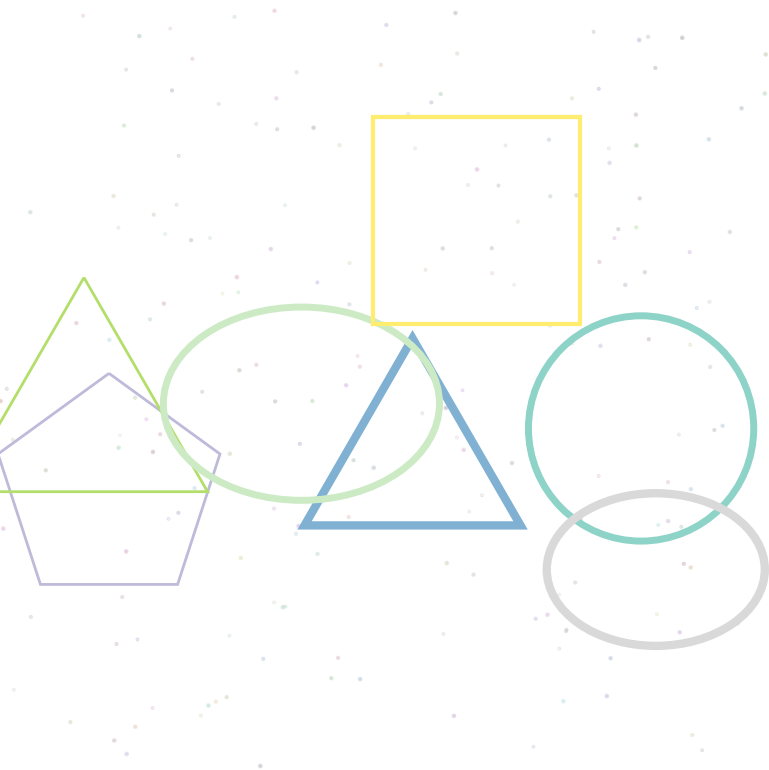[{"shape": "circle", "thickness": 2.5, "radius": 0.73, "center": [0.833, 0.444]}, {"shape": "pentagon", "thickness": 1, "radius": 0.76, "center": [0.142, 0.364]}, {"shape": "triangle", "thickness": 3, "radius": 0.81, "center": [0.536, 0.399]}, {"shape": "triangle", "thickness": 1, "radius": 0.93, "center": [0.109, 0.454]}, {"shape": "oval", "thickness": 3, "radius": 0.71, "center": [0.852, 0.26]}, {"shape": "oval", "thickness": 2.5, "radius": 0.9, "center": [0.391, 0.476]}, {"shape": "square", "thickness": 1.5, "radius": 0.67, "center": [0.619, 0.713]}]